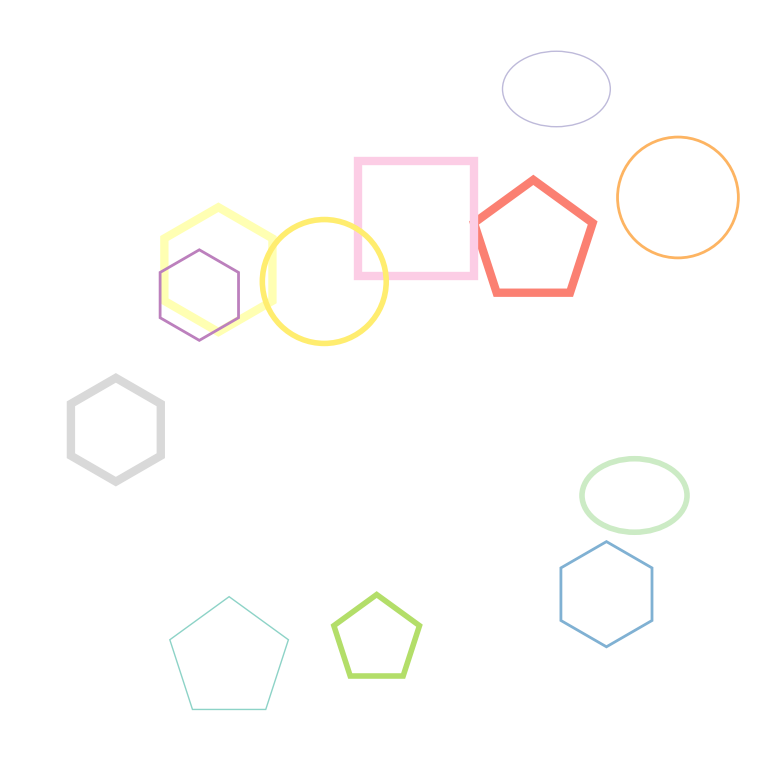[{"shape": "pentagon", "thickness": 0.5, "radius": 0.4, "center": [0.298, 0.144]}, {"shape": "hexagon", "thickness": 3, "radius": 0.41, "center": [0.284, 0.65]}, {"shape": "oval", "thickness": 0.5, "radius": 0.35, "center": [0.723, 0.884]}, {"shape": "pentagon", "thickness": 3, "radius": 0.41, "center": [0.693, 0.685]}, {"shape": "hexagon", "thickness": 1, "radius": 0.34, "center": [0.788, 0.228]}, {"shape": "circle", "thickness": 1, "radius": 0.39, "center": [0.88, 0.744]}, {"shape": "pentagon", "thickness": 2, "radius": 0.29, "center": [0.489, 0.169]}, {"shape": "square", "thickness": 3, "radius": 0.38, "center": [0.54, 0.716]}, {"shape": "hexagon", "thickness": 3, "radius": 0.34, "center": [0.15, 0.442]}, {"shape": "hexagon", "thickness": 1, "radius": 0.29, "center": [0.259, 0.617]}, {"shape": "oval", "thickness": 2, "radius": 0.34, "center": [0.824, 0.357]}, {"shape": "circle", "thickness": 2, "radius": 0.4, "center": [0.421, 0.634]}]